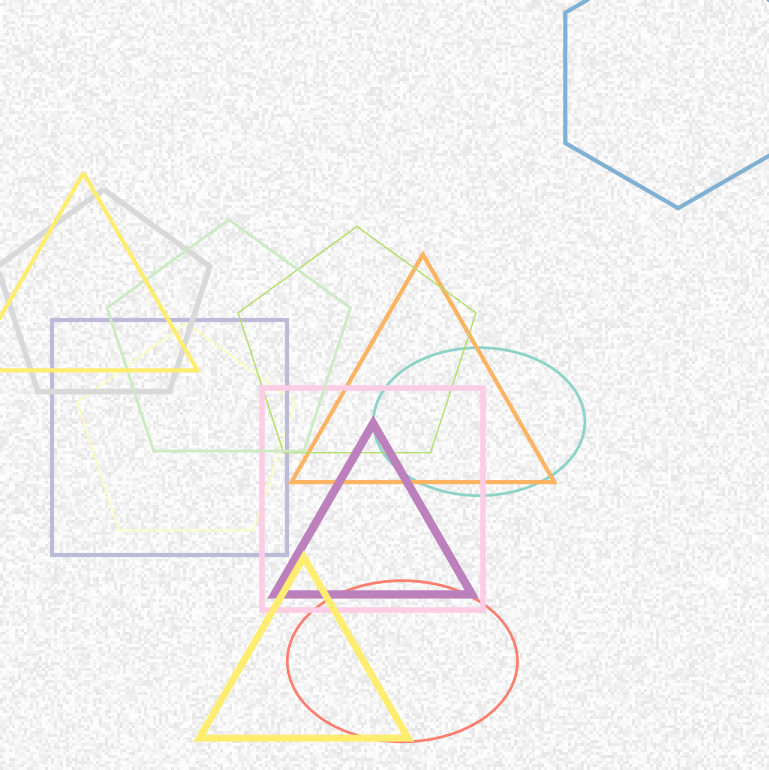[{"shape": "oval", "thickness": 1, "radius": 0.69, "center": [0.622, 0.452]}, {"shape": "pentagon", "thickness": 0.5, "radius": 0.74, "center": [0.242, 0.432]}, {"shape": "square", "thickness": 1.5, "radius": 0.76, "center": [0.22, 0.432]}, {"shape": "oval", "thickness": 1, "radius": 0.75, "center": [0.523, 0.141]}, {"shape": "hexagon", "thickness": 1.5, "radius": 0.85, "center": [0.881, 0.899]}, {"shape": "triangle", "thickness": 1.5, "radius": 0.99, "center": [0.549, 0.472]}, {"shape": "pentagon", "thickness": 0.5, "radius": 0.81, "center": [0.464, 0.543]}, {"shape": "square", "thickness": 2, "radius": 0.72, "center": [0.484, 0.352]}, {"shape": "pentagon", "thickness": 2, "radius": 0.73, "center": [0.134, 0.609]}, {"shape": "triangle", "thickness": 3, "radius": 0.74, "center": [0.485, 0.302]}, {"shape": "pentagon", "thickness": 1, "radius": 0.83, "center": [0.297, 0.549]}, {"shape": "triangle", "thickness": 1.5, "radius": 0.85, "center": [0.108, 0.604]}, {"shape": "triangle", "thickness": 2.5, "radius": 0.78, "center": [0.394, 0.12]}]